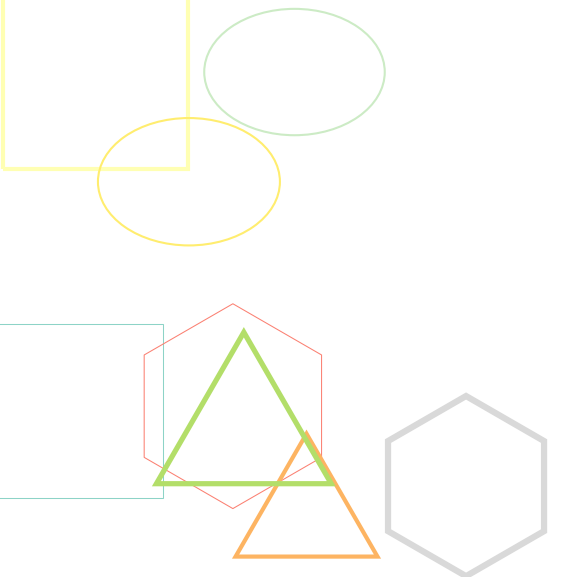[{"shape": "square", "thickness": 0.5, "radius": 0.75, "center": [0.132, 0.288]}, {"shape": "square", "thickness": 2, "radius": 0.8, "center": [0.165, 0.866]}, {"shape": "hexagon", "thickness": 0.5, "radius": 0.89, "center": [0.403, 0.296]}, {"shape": "triangle", "thickness": 2, "radius": 0.71, "center": [0.531, 0.106]}, {"shape": "triangle", "thickness": 2.5, "radius": 0.87, "center": [0.422, 0.249]}, {"shape": "hexagon", "thickness": 3, "radius": 0.78, "center": [0.807, 0.157]}, {"shape": "oval", "thickness": 1, "radius": 0.78, "center": [0.51, 0.874]}, {"shape": "oval", "thickness": 1, "radius": 0.79, "center": [0.327, 0.684]}]